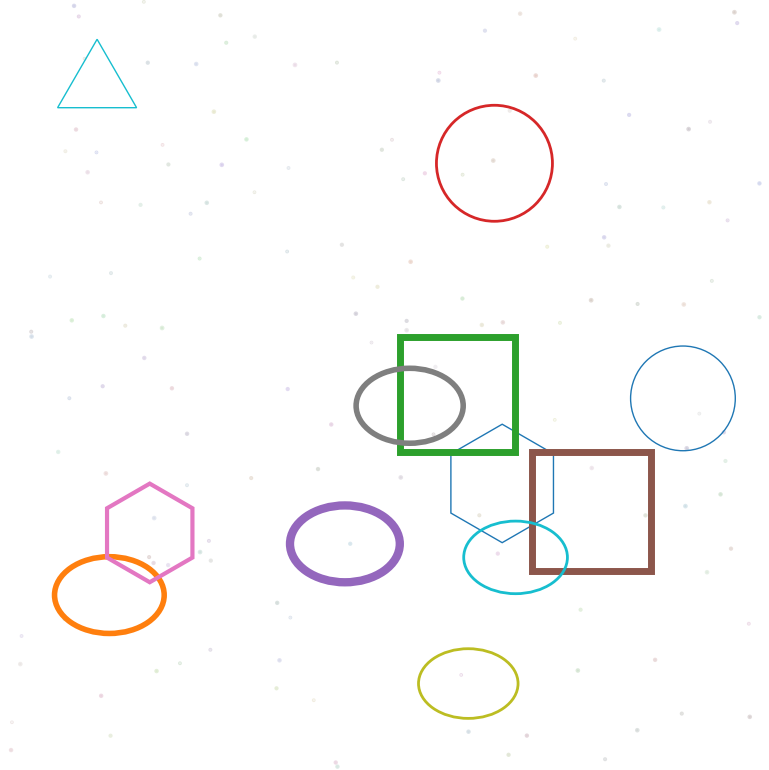[{"shape": "circle", "thickness": 0.5, "radius": 0.34, "center": [0.887, 0.483]}, {"shape": "hexagon", "thickness": 0.5, "radius": 0.38, "center": [0.652, 0.372]}, {"shape": "oval", "thickness": 2, "radius": 0.36, "center": [0.142, 0.227]}, {"shape": "square", "thickness": 2.5, "radius": 0.37, "center": [0.594, 0.488]}, {"shape": "circle", "thickness": 1, "radius": 0.38, "center": [0.642, 0.788]}, {"shape": "oval", "thickness": 3, "radius": 0.36, "center": [0.448, 0.294]}, {"shape": "square", "thickness": 2.5, "radius": 0.38, "center": [0.768, 0.336]}, {"shape": "hexagon", "thickness": 1.5, "radius": 0.32, "center": [0.194, 0.308]}, {"shape": "oval", "thickness": 2, "radius": 0.35, "center": [0.532, 0.473]}, {"shape": "oval", "thickness": 1, "radius": 0.32, "center": [0.608, 0.112]}, {"shape": "triangle", "thickness": 0.5, "radius": 0.3, "center": [0.126, 0.89]}, {"shape": "oval", "thickness": 1, "radius": 0.34, "center": [0.67, 0.276]}]